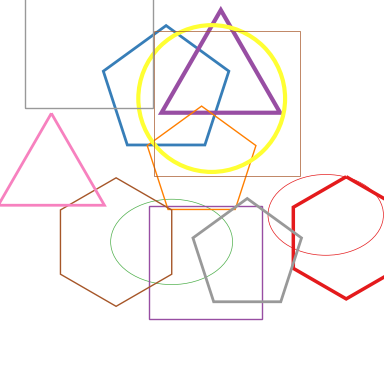[{"shape": "hexagon", "thickness": 2.5, "radius": 0.79, "center": [0.899, 0.382]}, {"shape": "oval", "thickness": 0.5, "radius": 0.75, "center": [0.846, 0.442]}, {"shape": "pentagon", "thickness": 2, "radius": 0.86, "center": [0.431, 0.762]}, {"shape": "oval", "thickness": 0.5, "radius": 0.79, "center": [0.446, 0.372]}, {"shape": "square", "thickness": 1, "radius": 0.73, "center": [0.533, 0.317]}, {"shape": "triangle", "thickness": 3, "radius": 0.89, "center": [0.574, 0.796]}, {"shape": "pentagon", "thickness": 1, "radius": 0.74, "center": [0.524, 0.576]}, {"shape": "circle", "thickness": 3, "radius": 0.95, "center": [0.55, 0.744]}, {"shape": "hexagon", "thickness": 1, "radius": 0.83, "center": [0.302, 0.371]}, {"shape": "square", "thickness": 0.5, "radius": 0.95, "center": [0.589, 0.731]}, {"shape": "triangle", "thickness": 2, "radius": 0.8, "center": [0.133, 0.546]}, {"shape": "pentagon", "thickness": 2, "radius": 0.74, "center": [0.642, 0.336]}, {"shape": "square", "thickness": 1, "radius": 0.83, "center": [0.231, 0.887]}]